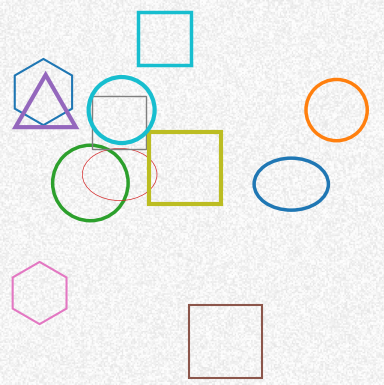[{"shape": "hexagon", "thickness": 1.5, "radius": 0.43, "center": [0.113, 0.761]}, {"shape": "oval", "thickness": 2.5, "radius": 0.48, "center": [0.757, 0.522]}, {"shape": "circle", "thickness": 2.5, "radius": 0.4, "center": [0.874, 0.714]}, {"shape": "circle", "thickness": 2.5, "radius": 0.49, "center": [0.235, 0.525]}, {"shape": "oval", "thickness": 0.5, "radius": 0.48, "center": [0.311, 0.547]}, {"shape": "triangle", "thickness": 3, "radius": 0.45, "center": [0.119, 0.715]}, {"shape": "square", "thickness": 1.5, "radius": 0.47, "center": [0.585, 0.113]}, {"shape": "hexagon", "thickness": 1.5, "radius": 0.4, "center": [0.103, 0.239]}, {"shape": "square", "thickness": 1, "radius": 0.35, "center": [0.31, 0.682]}, {"shape": "square", "thickness": 3, "radius": 0.47, "center": [0.48, 0.564]}, {"shape": "square", "thickness": 2.5, "radius": 0.34, "center": [0.427, 0.899]}, {"shape": "circle", "thickness": 3, "radius": 0.43, "center": [0.316, 0.714]}]